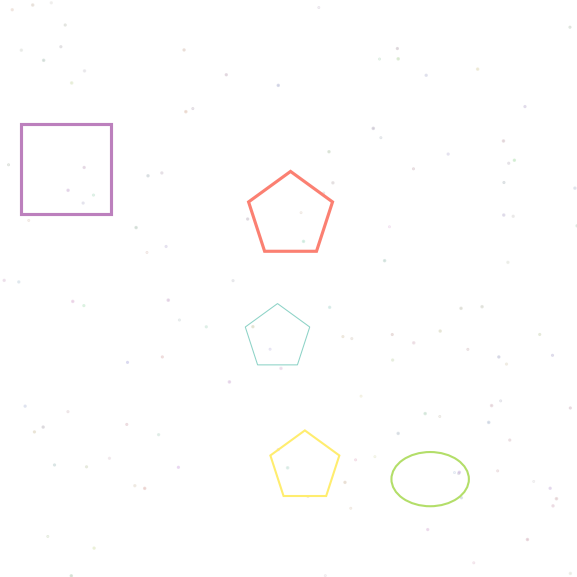[{"shape": "pentagon", "thickness": 0.5, "radius": 0.29, "center": [0.481, 0.415]}, {"shape": "pentagon", "thickness": 1.5, "radius": 0.38, "center": [0.503, 0.626]}, {"shape": "oval", "thickness": 1, "radius": 0.34, "center": [0.745, 0.169]}, {"shape": "square", "thickness": 1.5, "radius": 0.39, "center": [0.115, 0.707]}, {"shape": "pentagon", "thickness": 1, "radius": 0.31, "center": [0.528, 0.191]}]